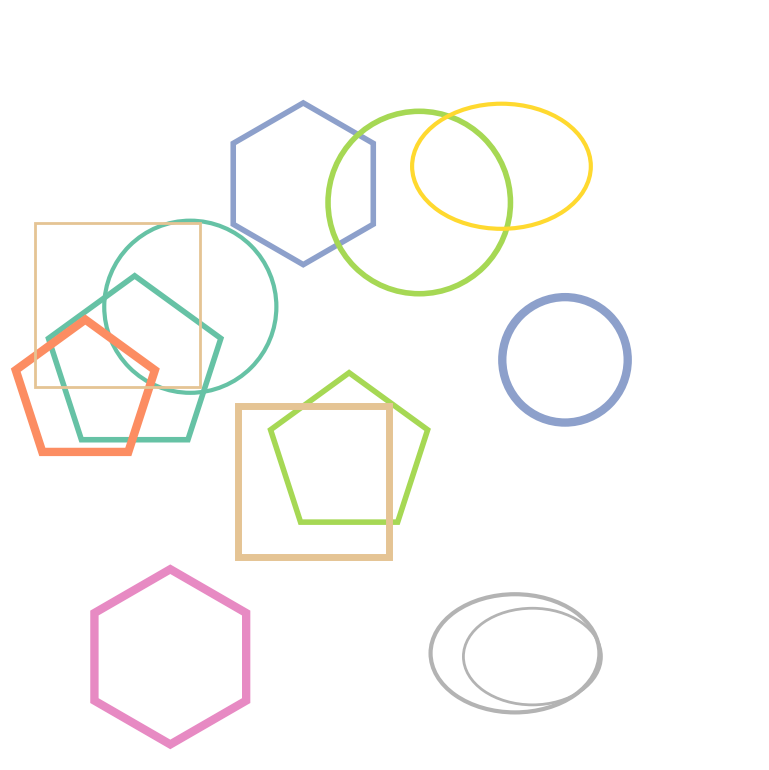[{"shape": "circle", "thickness": 1.5, "radius": 0.56, "center": [0.247, 0.602]}, {"shape": "pentagon", "thickness": 2, "radius": 0.59, "center": [0.175, 0.524]}, {"shape": "pentagon", "thickness": 3, "radius": 0.48, "center": [0.111, 0.49]}, {"shape": "circle", "thickness": 3, "radius": 0.41, "center": [0.734, 0.533]}, {"shape": "hexagon", "thickness": 2, "radius": 0.53, "center": [0.394, 0.761]}, {"shape": "hexagon", "thickness": 3, "radius": 0.57, "center": [0.221, 0.147]}, {"shape": "circle", "thickness": 2, "radius": 0.59, "center": [0.544, 0.737]}, {"shape": "pentagon", "thickness": 2, "radius": 0.54, "center": [0.453, 0.409]}, {"shape": "oval", "thickness": 1.5, "radius": 0.58, "center": [0.651, 0.784]}, {"shape": "square", "thickness": 1, "radius": 0.54, "center": [0.152, 0.604]}, {"shape": "square", "thickness": 2.5, "radius": 0.49, "center": [0.407, 0.374]}, {"shape": "oval", "thickness": 1.5, "radius": 0.55, "center": [0.669, 0.152]}, {"shape": "oval", "thickness": 1, "radius": 0.45, "center": [0.691, 0.147]}]